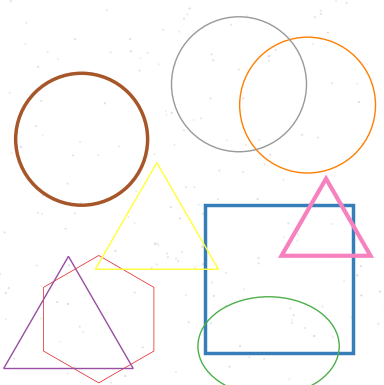[{"shape": "hexagon", "thickness": 0.5, "radius": 0.83, "center": [0.256, 0.171]}, {"shape": "square", "thickness": 2.5, "radius": 0.96, "center": [0.725, 0.276]}, {"shape": "oval", "thickness": 1, "radius": 0.92, "center": [0.698, 0.101]}, {"shape": "triangle", "thickness": 1, "radius": 0.97, "center": [0.178, 0.14]}, {"shape": "circle", "thickness": 1, "radius": 0.88, "center": [0.799, 0.727]}, {"shape": "triangle", "thickness": 1, "radius": 0.92, "center": [0.407, 0.393]}, {"shape": "circle", "thickness": 2.5, "radius": 0.86, "center": [0.212, 0.638]}, {"shape": "triangle", "thickness": 3, "radius": 0.67, "center": [0.847, 0.402]}, {"shape": "circle", "thickness": 1, "radius": 0.88, "center": [0.621, 0.781]}]